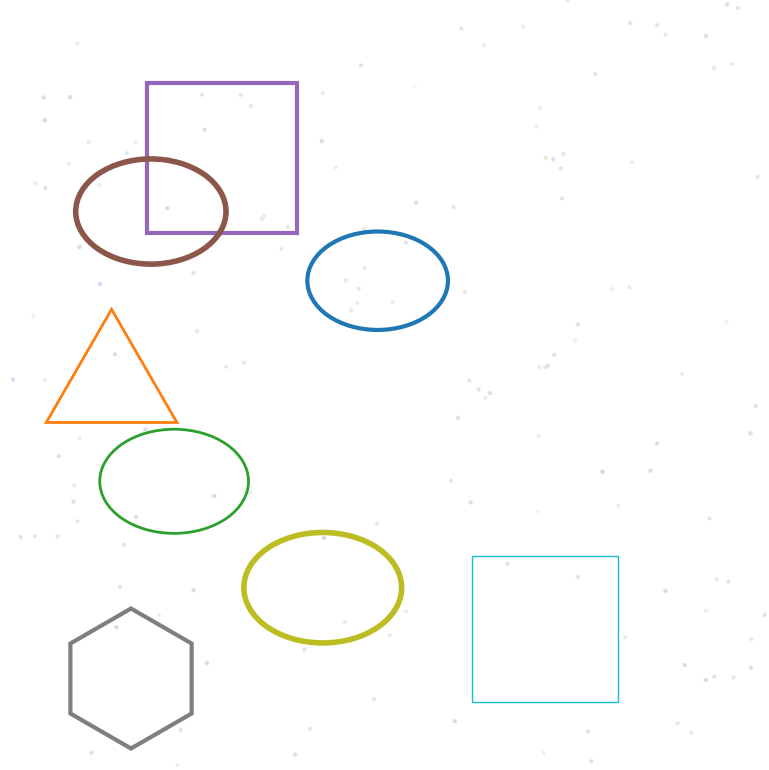[{"shape": "oval", "thickness": 1.5, "radius": 0.46, "center": [0.49, 0.635]}, {"shape": "triangle", "thickness": 1, "radius": 0.49, "center": [0.145, 0.5]}, {"shape": "oval", "thickness": 1, "radius": 0.48, "center": [0.226, 0.375]}, {"shape": "square", "thickness": 1.5, "radius": 0.49, "center": [0.288, 0.795]}, {"shape": "oval", "thickness": 2, "radius": 0.49, "center": [0.196, 0.725]}, {"shape": "hexagon", "thickness": 1.5, "radius": 0.45, "center": [0.17, 0.119]}, {"shape": "oval", "thickness": 2, "radius": 0.51, "center": [0.419, 0.237]}, {"shape": "square", "thickness": 0.5, "radius": 0.47, "center": [0.708, 0.183]}]